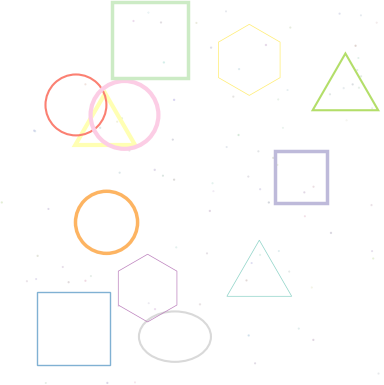[{"shape": "triangle", "thickness": 0.5, "radius": 0.49, "center": [0.673, 0.279]}, {"shape": "triangle", "thickness": 3, "radius": 0.45, "center": [0.273, 0.668]}, {"shape": "square", "thickness": 2.5, "radius": 0.34, "center": [0.783, 0.539]}, {"shape": "circle", "thickness": 1.5, "radius": 0.4, "center": [0.197, 0.727]}, {"shape": "square", "thickness": 1, "radius": 0.47, "center": [0.192, 0.148]}, {"shape": "circle", "thickness": 2.5, "radius": 0.4, "center": [0.277, 0.423]}, {"shape": "triangle", "thickness": 1.5, "radius": 0.49, "center": [0.897, 0.763]}, {"shape": "circle", "thickness": 3, "radius": 0.44, "center": [0.323, 0.702]}, {"shape": "oval", "thickness": 1.5, "radius": 0.47, "center": [0.454, 0.126]}, {"shape": "hexagon", "thickness": 0.5, "radius": 0.44, "center": [0.383, 0.252]}, {"shape": "square", "thickness": 2.5, "radius": 0.49, "center": [0.39, 0.896]}, {"shape": "hexagon", "thickness": 0.5, "radius": 0.46, "center": [0.648, 0.845]}]